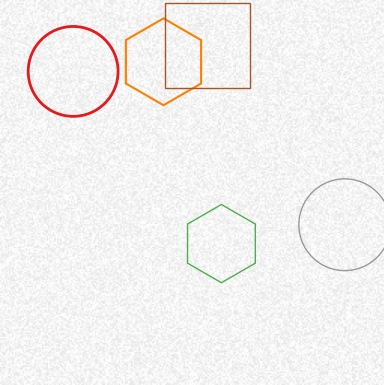[{"shape": "circle", "thickness": 2, "radius": 0.58, "center": [0.19, 0.815]}, {"shape": "hexagon", "thickness": 1, "radius": 0.51, "center": [0.575, 0.367]}, {"shape": "hexagon", "thickness": 1.5, "radius": 0.56, "center": [0.425, 0.84]}, {"shape": "square", "thickness": 1, "radius": 0.55, "center": [0.539, 0.882]}, {"shape": "circle", "thickness": 1, "radius": 0.6, "center": [0.895, 0.416]}]